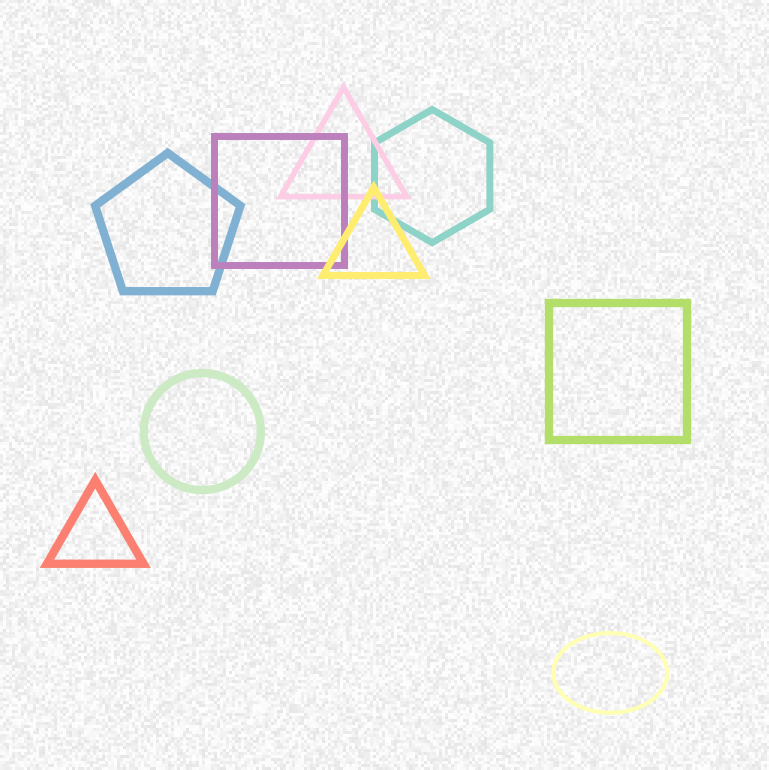[{"shape": "hexagon", "thickness": 2.5, "radius": 0.43, "center": [0.561, 0.771]}, {"shape": "oval", "thickness": 1.5, "radius": 0.37, "center": [0.793, 0.126]}, {"shape": "triangle", "thickness": 3, "radius": 0.36, "center": [0.124, 0.304]}, {"shape": "pentagon", "thickness": 3, "radius": 0.5, "center": [0.218, 0.702]}, {"shape": "square", "thickness": 3, "radius": 0.45, "center": [0.803, 0.517]}, {"shape": "triangle", "thickness": 2, "radius": 0.47, "center": [0.446, 0.792]}, {"shape": "square", "thickness": 2.5, "radius": 0.42, "center": [0.362, 0.739]}, {"shape": "circle", "thickness": 3, "radius": 0.38, "center": [0.263, 0.44]}, {"shape": "triangle", "thickness": 2.5, "radius": 0.38, "center": [0.485, 0.68]}]